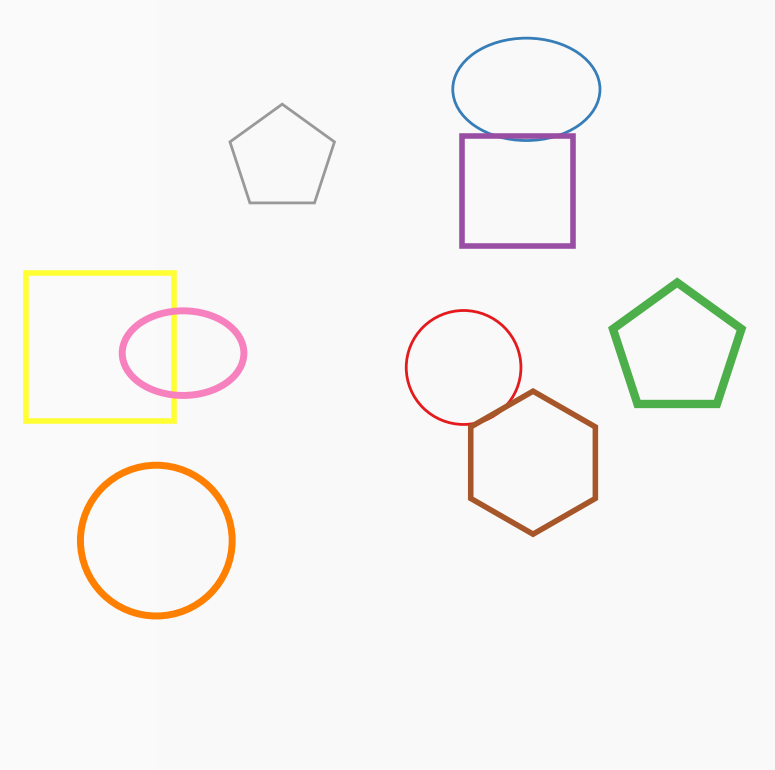[{"shape": "circle", "thickness": 1, "radius": 0.37, "center": [0.598, 0.523]}, {"shape": "oval", "thickness": 1, "radius": 0.47, "center": [0.679, 0.884]}, {"shape": "pentagon", "thickness": 3, "radius": 0.44, "center": [0.874, 0.546]}, {"shape": "square", "thickness": 2, "radius": 0.36, "center": [0.668, 0.752]}, {"shape": "circle", "thickness": 2.5, "radius": 0.49, "center": [0.202, 0.298]}, {"shape": "square", "thickness": 2, "radius": 0.48, "center": [0.129, 0.549]}, {"shape": "hexagon", "thickness": 2, "radius": 0.46, "center": [0.688, 0.399]}, {"shape": "oval", "thickness": 2.5, "radius": 0.39, "center": [0.236, 0.541]}, {"shape": "pentagon", "thickness": 1, "radius": 0.35, "center": [0.364, 0.794]}]